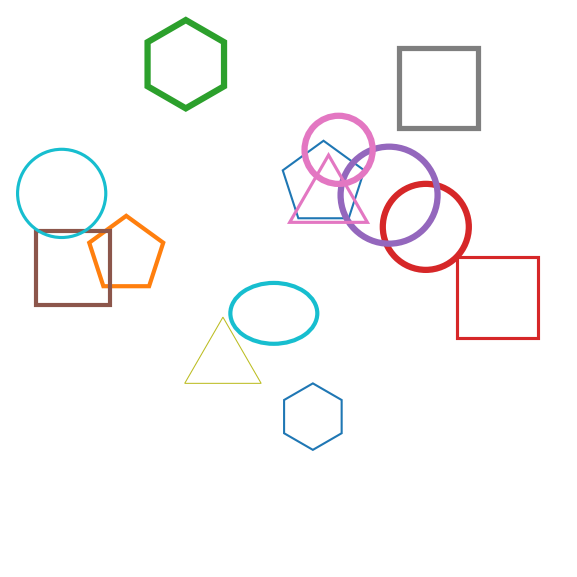[{"shape": "pentagon", "thickness": 1, "radius": 0.37, "center": [0.56, 0.681]}, {"shape": "hexagon", "thickness": 1, "radius": 0.29, "center": [0.542, 0.278]}, {"shape": "pentagon", "thickness": 2, "radius": 0.34, "center": [0.219, 0.558]}, {"shape": "hexagon", "thickness": 3, "radius": 0.38, "center": [0.322, 0.888]}, {"shape": "circle", "thickness": 3, "radius": 0.37, "center": [0.737, 0.606]}, {"shape": "square", "thickness": 1.5, "radius": 0.35, "center": [0.861, 0.484]}, {"shape": "circle", "thickness": 3, "radius": 0.42, "center": [0.674, 0.661]}, {"shape": "square", "thickness": 2, "radius": 0.32, "center": [0.127, 0.536]}, {"shape": "circle", "thickness": 3, "radius": 0.29, "center": [0.586, 0.74]}, {"shape": "triangle", "thickness": 1.5, "radius": 0.39, "center": [0.569, 0.653]}, {"shape": "square", "thickness": 2.5, "radius": 0.34, "center": [0.76, 0.847]}, {"shape": "triangle", "thickness": 0.5, "radius": 0.38, "center": [0.386, 0.374]}, {"shape": "oval", "thickness": 2, "radius": 0.38, "center": [0.474, 0.457]}, {"shape": "circle", "thickness": 1.5, "radius": 0.38, "center": [0.107, 0.664]}]